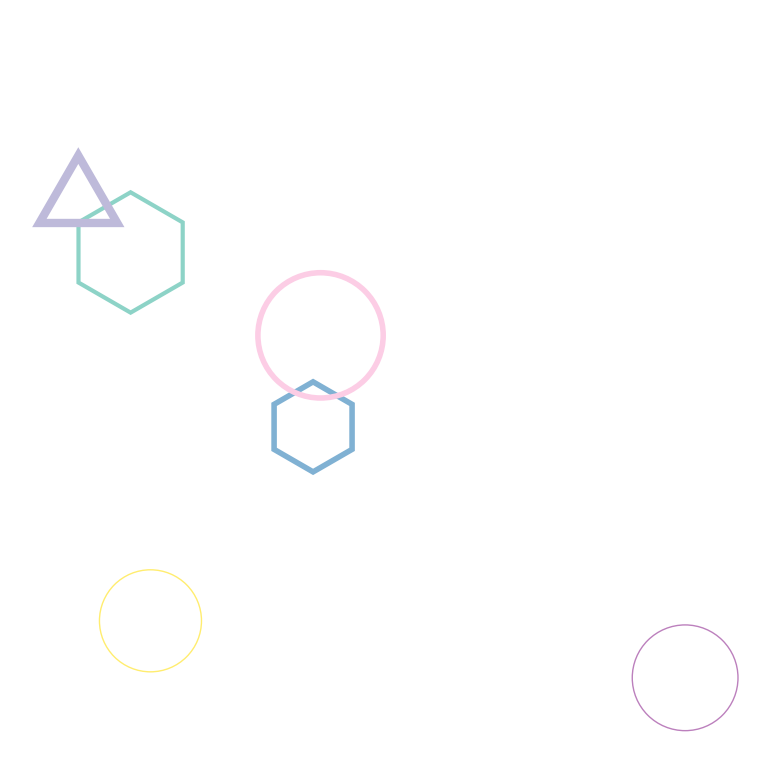[{"shape": "hexagon", "thickness": 1.5, "radius": 0.39, "center": [0.17, 0.672]}, {"shape": "triangle", "thickness": 3, "radius": 0.29, "center": [0.102, 0.74]}, {"shape": "hexagon", "thickness": 2, "radius": 0.29, "center": [0.407, 0.446]}, {"shape": "circle", "thickness": 2, "radius": 0.41, "center": [0.416, 0.564]}, {"shape": "circle", "thickness": 0.5, "radius": 0.34, "center": [0.89, 0.12]}, {"shape": "circle", "thickness": 0.5, "radius": 0.33, "center": [0.195, 0.194]}]